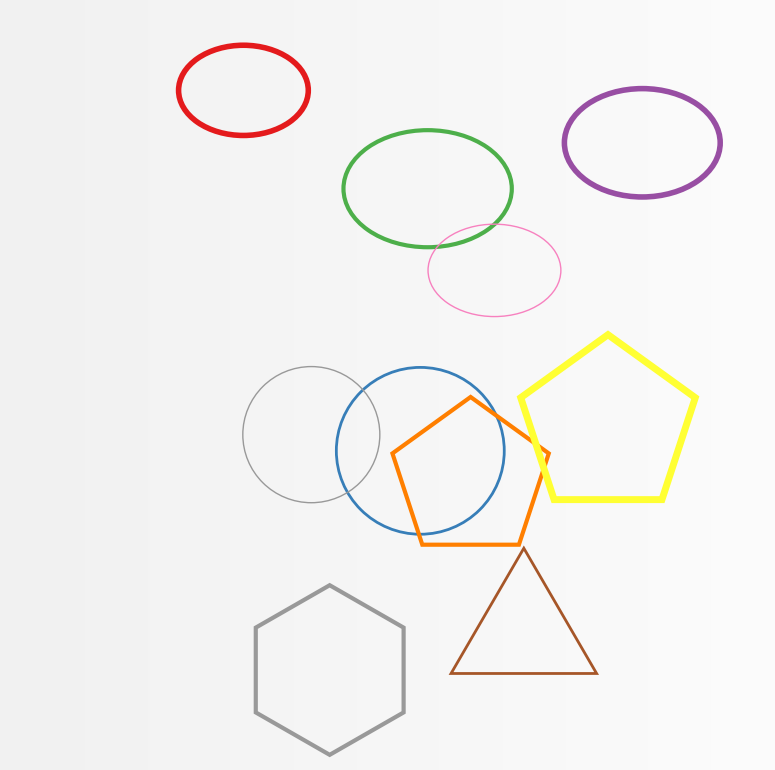[{"shape": "oval", "thickness": 2, "radius": 0.42, "center": [0.314, 0.883]}, {"shape": "circle", "thickness": 1, "radius": 0.54, "center": [0.542, 0.415]}, {"shape": "oval", "thickness": 1.5, "radius": 0.54, "center": [0.552, 0.755]}, {"shape": "oval", "thickness": 2, "radius": 0.5, "center": [0.829, 0.815]}, {"shape": "pentagon", "thickness": 1.5, "radius": 0.53, "center": [0.607, 0.378]}, {"shape": "pentagon", "thickness": 2.5, "radius": 0.59, "center": [0.785, 0.447]}, {"shape": "triangle", "thickness": 1, "radius": 0.54, "center": [0.676, 0.18]}, {"shape": "oval", "thickness": 0.5, "radius": 0.43, "center": [0.638, 0.649]}, {"shape": "hexagon", "thickness": 1.5, "radius": 0.55, "center": [0.425, 0.13]}, {"shape": "circle", "thickness": 0.5, "radius": 0.44, "center": [0.402, 0.436]}]